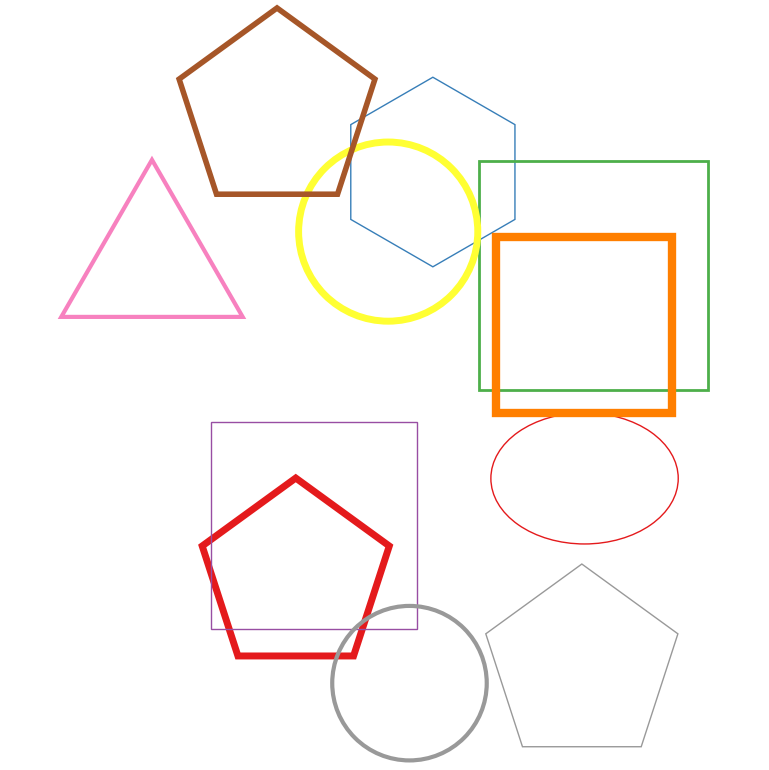[{"shape": "oval", "thickness": 0.5, "radius": 0.61, "center": [0.759, 0.379]}, {"shape": "pentagon", "thickness": 2.5, "radius": 0.64, "center": [0.384, 0.251]}, {"shape": "hexagon", "thickness": 0.5, "radius": 0.62, "center": [0.562, 0.777]}, {"shape": "square", "thickness": 1, "radius": 0.74, "center": [0.771, 0.642]}, {"shape": "square", "thickness": 0.5, "radius": 0.67, "center": [0.408, 0.318]}, {"shape": "square", "thickness": 3, "radius": 0.57, "center": [0.759, 0.577]}, {"shape": "circle", "thickness": 2.5, "radius": 0.58, "center": [0.504, 0.699]}, {"shape": "pentagon", "thickness": 2, "radius": 0.67, "center": [0.36, 0.856]}, {"shape": "triangle", "thickness": 1.5, "radius": 0.68, "center": [0.197, 0.656]}, {"shape": "pentagon", "thickness": 0.5, "radius": 0.66, "center": [0.756, 0.136]}, {"shape": "circle", "thickness": 1.5, "radius": 0.5, "center": [0.532, 0.113]}]